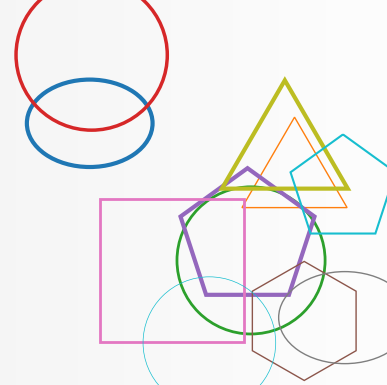[{"shape": "oval", "thickness": 3, "radius": 0.81, "center": [0.232, 0.68]}, {"shape": "triangle", "thickness": 1, "radius": 0.78, "center": [0.76, 0.539]}, {"shape": "circle", "thickness": 2, "radius": 0.96, "center": [0.648, 0.324]}, {"shape": "circle", "thickness": 2.5, "radius": 0.98, "center": [0.237, 0.857]}, {"shape": "pentagon", "thickness": 3, "radius": 0.91, "center": [0.639, 0.381]}, {"shape": "hexagon", "thickness": 1, "radius": 0.77, "center": [0.785, 0.166]}, {"shape": "square", "thickness": 2, "radius": 0.93, "center": [0.443, 0.297]}, {"shape": "oval", "thickness": 1, "radius": 0.85, "center": [0.89, 0.175]}, {"shape": "triangle", "thickness": 3, "radius": 0.94, "center": [0.735, 0.604]}, {"shape": "pentagon", "thickness": 1.5, "radius": 0.71, "center": [0.885, 0.509]}, {"shape": "circle", "thickness": 0.5, "radius": 0.86, "center": [0.54, 0.11]}]